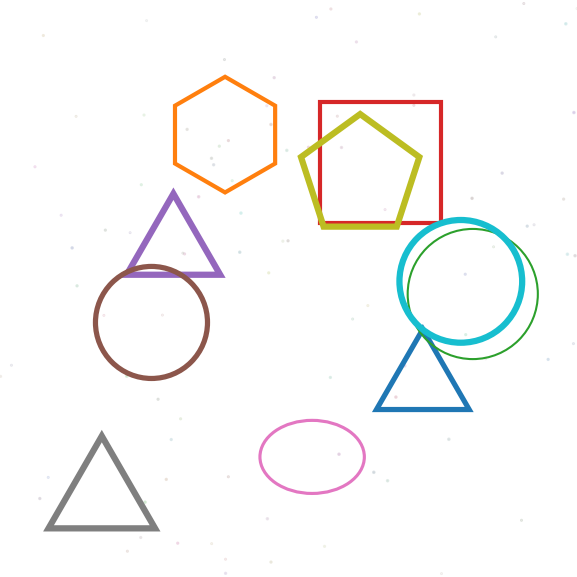[{"shape": "triangle", "thickness": 2.5, "radius": 0.46, "center": [0.732, 0.336]}, {"shape": "hexagon", "thickness": 2, "radius": 0.5, "center": [0.39, 0.766]}, {"shape": "circle", "thickness": 1, "radius": 0.56, "center": [0.819, 0.49]}, {"shape": "square", "thickness": 2, "radius": 0.52, "center": [0.659, 0.717]}, {"shape": "triangle", "thickness": 3, "radius": 0.47, "center": [0.3, 0.57]}, {"shape": "circle", "thickness": 2.5, "radius": 0.49, "center": [0.262, 0.441]}, {"shape": "oval", "thickness": 1.5, "radius": 0.45, "center": [0.541, 0.208]}, {"shape": "triangle", "thickness": 3, "radius": 0.53, "center": [0.176, 0.137]}, {"shape": "pentagon", "thickness": 3, "radius": 0.54, "center": [0.624, 0.694]}, {"shape": "circle", "thickness": 3, "radius": 0.53, "center": [0.798, 0.512]}]